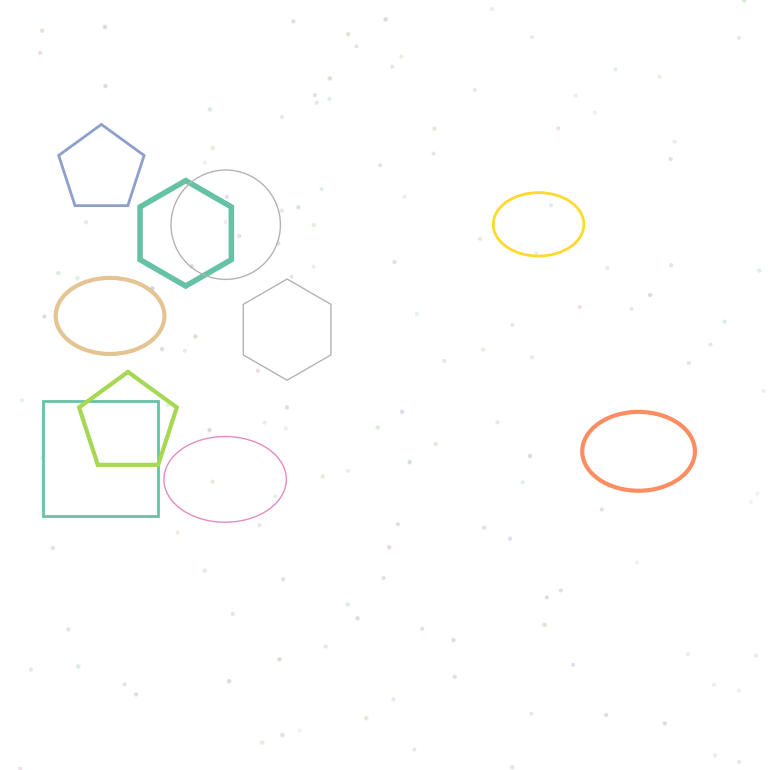[{"shape": "square", "thickness": 1, "radius": 0.37, "center": [0.13, 0.405]}, {"shape": "hexagon", "thickness": 2, "radius": 0.34, "center": [0.241, 0.697]}, {"shape": "oval", "thickness": 1.5, "radius": 0.37, "center": [0.829, 0.414]}, {"shape": "pentagon", "thickness": 1, "radius": 0.29, "center": [0.132, 0.78]}, {"shape": "oval", "thickness": 0.5, "radius": 0.4, "center": [0.292, 0.377]}, {"shape": "pentagon", "thickness": 1.5, "radius": 0.33, "center": [0.166, 0.45]}, {"shape": "oval", "thickness": 1, "radius": 0.29, "center": [0.699, 0.709]}, {"shape": "oval", "thickness": 1.5, "radius": 0.35, "center": [0.143, 0.59]}, {"shape": "circle", "thickness": 0.5, "radius": 0.36, "center": [0.293, 0.708]}, {"shape": "hexagon", "thickness": 0.5, "radius": 0.33, "center": [0.373, 0.572]}]